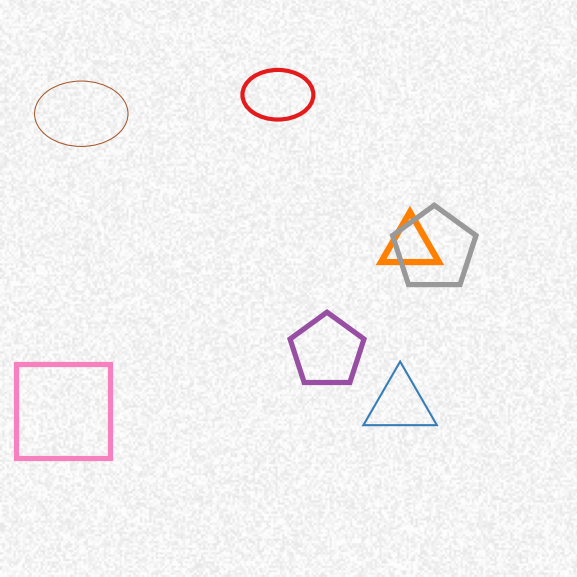[{"shape": "oval", "thickness": 2, "radius": 0.31, "center": [0.481, 0.835]}, {"shape": "triangle", "thickness": 1, "radius": 0.37, "center": [0.693, 0.3]}, {"shape": "pentagon", "thickness": 2.5, "radius": 0.34, "center": [0.566, 0.391]}, {"shape": "triangle", "thickness": 3, "radius": 0.29, "center": [0.71, 0.574]}, {"shape": "oval", "thickness": 0.5, "radius": 0.4, "center": [0.141, 0.802]}, {"shape": "square", "thickness": 2.5, "radius": 0.41, "center": [0.109, 0.287]}, {"shape": "pentagon", "thickness": 2.5, "radius": 0.38, "center": [0.752, 0.568]}]